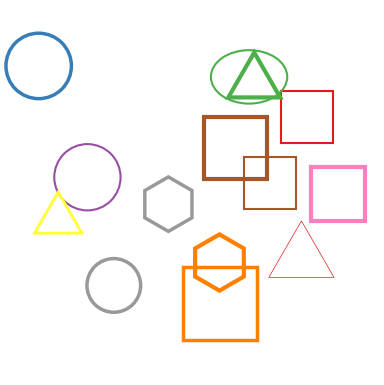[{"shape": "triangle", "thickness": 0.5, "radius": 0.49, "center": [0.783, 0.328]}, {"shape": "square", "thickness": 1.5, "radius": 0.34, "center": [0.797, 0.697]}, {"shape": "circle", "thickness": 2.5, "radius": 0.43, "center": [0.1, 0.829]}, {"shape": "triangle", "thickness": 3, "radius": 0.39, "center": [0.66, 0.786]}, {"shape": "oval", "thickness": 1.5, "radius": 0.5, "center": [0.647, 0.8]}, {"shape": "circle", "thickness": 1.5, "radius": 0.43, "center": [0.227, 0.54]}, {"shape": "hexagon", "thickness": 3, "radius": 0.37, "center": [0.57, 0.318]}, {"shape": "square", "thickness": 2.5, "radius": 0.48, "center": [0.572, 0.212]}, {"shape": "triangle", "thickness": 2, "radius": 0.36, "center": [0.151, 0.43]}, {"shape": "square", "thickness": 1.5, "radius": 0.34, "center": [0.702, 0.525]}, {"shape": "square", "thickness": 3, "radius": 0.41, "center": [0.612, 0.616]}, {"shape": "square", "thickness": 3, "radius": 0.35, "center": [0.877, 0.497]}, {"shape": "circle", "thickness": 2.5, "radius": 0.35, "center": [0.296, 0.259]}, {"shape": "hexagon", "thickness": 2.5, "radius": 0.35, "center": [0.437, 0.47]}]